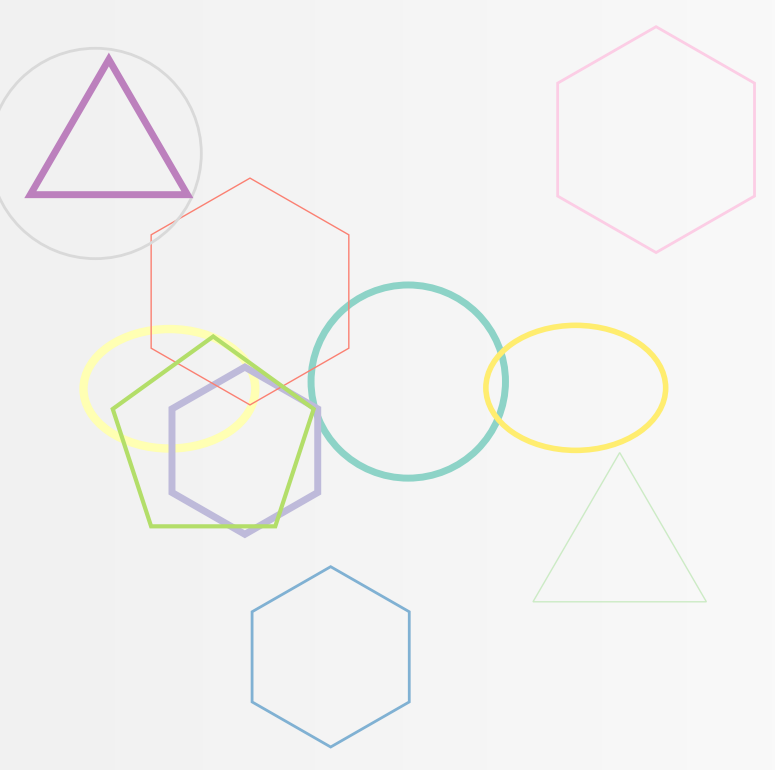[{"shape": "circle", "thickness": 2.5, "radius": 0.63, "center": [0.527, 0.504]}, {"shape": "oval", "thickness": 3, "radius": 0.55, "center": [0.219, 0.495]}, {"shape": "hexagon", "thickness": 2.5, "radius": 0.54, "center": [0.316, 0.415]}, {"shape": "hexagon", "thickness": 0.5, "radius": 0.74, "center": [0.323, 0.621]}, {"shape": "hexagon", "thickness": 1, "radius": 0.59, "center": [0.427, 0.147]}, {"shape": "pentagon", "thickness": 1.5, "radius": 0.68, "center": [0.275, 0.427]}, {"shape": "hexagon", "thickness": 1, "radius": 0.73, "center": [0.847, 0.819]}, {"shape": "circle", "thickness": 1, "radius": 0.68, "center": [0.123, 0.801]}, {"shape": "triangle", "thickness": 2.5, "radius": 0.59, "center": [0.14, 0.806]}, {"shape": "triangle", "thickness": 0.5, "radius": 0.65, "center": [0.8, 0.283]}, {"shape": "oval", "thickness": 2, "radius": 0.58, "center": [0.743, 0.496]}]